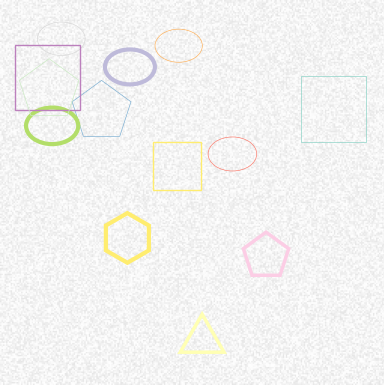[{"shape": "square", "thickness": 0.5, "radius": 0.43, "center": [0.866, 0.716]}, {"shape": "triangle", "thickness": 2.5, "radius": 0.33, "center": [0.525, 0.118]}, {"shape": "oval", "thickness": 3, "radius": 0.32, "center": [0.337, 0.826]}, {"shape": "oval", "thickness": 0.5, "radius": 0.32, "center": [0.604, 0.6]}, {"shape": "pentagon", "thickness": 0.5, "radius": 0.4, "center": [0.264, 0.711]}, {"shape": "oval", "thickness": 0.5, "radius": 0.31, "center": [0.464, 0.881]}, {"shape": "oval", "thickness": 3, "radius": 0.34, "center": [0.135, 0.673]}, {"shape": "pentagon", "thickness": 2.5, "radius": 0.31, "center": [0.691, 0.335]}, {"shape": "oval", "thickness": 0.5, "radius": 0.31, "center": [0.159, 0.899]}, {"shape": "square", "thickness": 1, "radius": 0.42, "center": [0.124, 0.799]}, {"shape": "pentagon", "thickness": 0.5, "radius": 0.41, "center": [0.128, 0.766]}, {"shape": "square", "thickness": 1, "radius": 0.31, "center": [0.46, 0.57]}, {"shape": "hexagon", "thickness": 3, "radius": 0.32, "center": [0.331, 0.382]}]